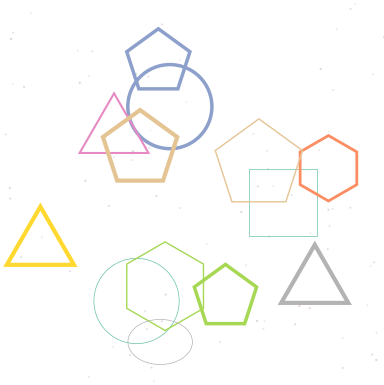[{"shape": "circle", "thickness": 0.5, "radius": 0.55, "center": [0.355, 0.218]}, {"shape": "square", "thickness": 0.5, "radius": 0.44, "center": [0.735, 0.474]}, {"shape": "hexagon", "thickness": 2, "radius": 0.42, "center": [0.853, 0.563]}, {"shape": "circle", "thickness": 2.5, "radius": 0.55, "center": [0.441, 0.723]}, {"shape": "pentagon", "thickness": 2.5, "radius": 0.43, "center": [0.411, 0.839]}, {"shape": "triangle", "thickness": 1.5, "radius": 0.52, "center": [0.296, 0.654]}, {"shape": "pentagon", "thickness": 2.5, "radius": 0.43, "center": [0.586, 0.228]}, {"shape": "hexagon", "thickness": 1, "radius": 0.58, "center": [0.429, 0.257]}, {"shape": "triangle", "thickness": 3, "radius": 0.5, "center": [0.105, 0.362]}, {"shape": "pentagon", "thickness": 3, "radius": 0.51, "center": [0.364, 0.613]}, {"shape": "pentagon", "thickness": 1, "radius": 0.6, "center": [0.672, 0.572]}, {"shape": "oval", "thickness": 0.5, "radius": 0.42, "center": [0.416, 0.112]}, {"shape": "triangle", "thickness": 3, "radius": 0.5, "center": [0.818, 0.264]}]